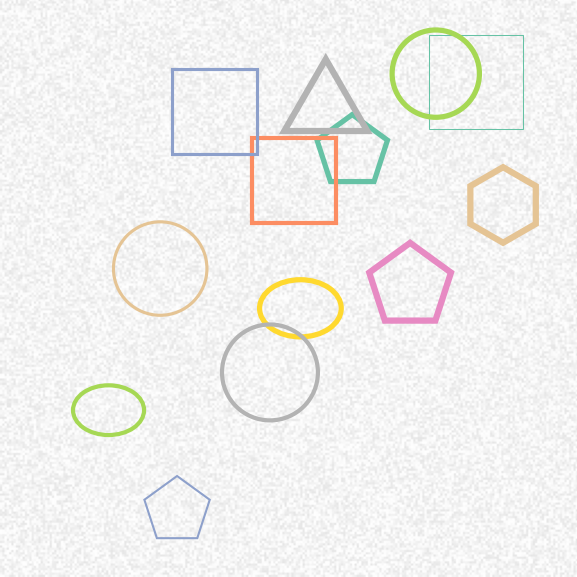[{"shape": "square", "thickness": 0.5, "radius": 0.41, "center": [0.824, 0.857]}, {"shape": "pentagon", "thickness": 2.5, "radius": 0.32, "center": [0.61, 0.737]}, {"shape": "square", "thickness": 2, "radius": 0.37, "center": [0.509, 0.687]}, {"shape": "pentagon", "thickness": 1, "radius": 0.3, "center": [0.307, 0.115]}, {"shape": "square", "thickness": 1.5, "radius": 0.37, "center": [0.371, 0.806]}, {"shape": "pentagon", "thickness": 3, "radius": 0.37, "center": [0.71, 0.504]}, {"shape": "circle", "thickness": 2.5, "radius": 0.38, "center": [0.755, 0.872]}, {"shape": "oval", "thickness": 2, "radius": 0.31, "center": [0.188, 0.289]}, {"shape": "oval", "thickness": 2.5, "radius": 0.35, "center": [0.52, 0.465]}, {"shape": "circle", "thickness": 1.5, "radius": 0.4, "center": [0.277, 0.534]}, {"shape": "hexagon", "thickness": 3, "radius": 0.33, "center": [0.871, 0.644]}, {"shape": "triangle", "thickness": 3, "radius": 0.41, "center": [0.564, 0.814]}, {"shape": "circle", "thickness": 2, "radius": 0.42, "center": [0.467, 0.354]}]